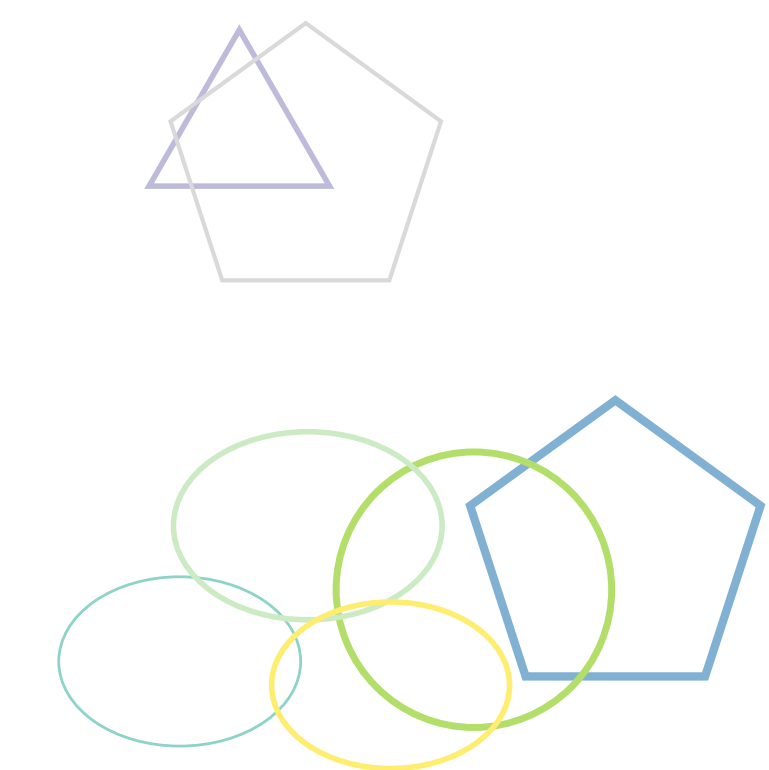[{"shape": "oval", "thickness": 1, "radius": 0.79, "center": [0.233, 0.141]}, {"shape": "triangle", "thickness": 2, "radius": 0.68, "center": [0.311, 0.826]}, {"shape": "pentagon", "thickness": 3, "radius": 0.99, "center": [0.799, 0.282]}, {"shape": "circle", "thickness": 2.5, "radius": 0.89, "center": [0.615, 0.234]}, {"shape": "pentagon", "thickness": 1.5, "radius": 0.92, "center": [0.397, 0.785]}, {"shape": "oval", "thickness": 2, "radius": 0.87, "center": [0.4, 0.317]}, {"shape": "oval", "thickness": 2, "radius": 0.77, "center": [0.507, 0.11]}]